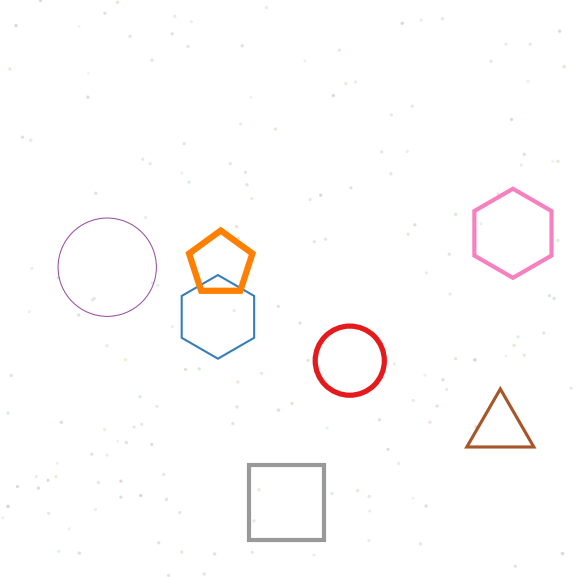[{"shape": "circle", "thickness": 2.5, "radius": 0.3, "center": [0.606, 0.375]}, {"shape": "hexagon", "thickness": 1, "radius": 0.36, "center": [0.377, 0.45]}, {"shape": "circle", "thickness": 0.5, "radius": 0.43, "center": [0.186, 0.536]}, {"shape": "pentagon", "thickness": 3, "radius": 0.29, "center": [0.382, 0.542]}, {"shape": "triangle", "thickness": 1.5, "radius": 0.33, "center": [0.866, 0.259]}, {"shape": "hexagon", "thickness": 2, "radius": 0.39, "center": [0.888, 0.595]}, {"shape": "square", "thickness": 2, "radius": 0.33, "center": [0.497, 0.13]}]